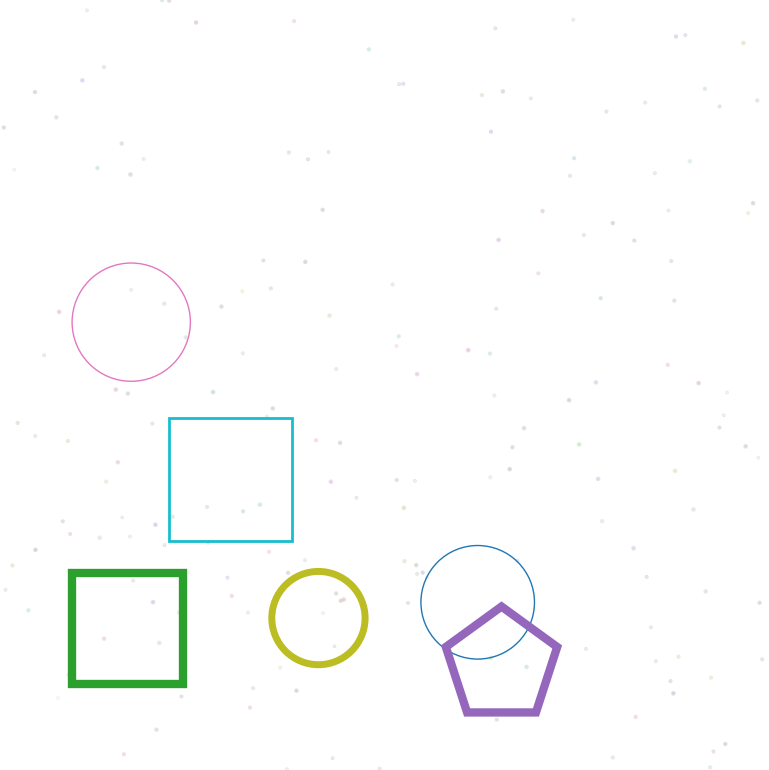[{"shape": "circle", "thickness": 0.5, "radius": 0.37, "center": [0.62, 0.218]}, {"shape": "square", "thickness": 3, "radius": 0.36, "center": [0.166, 0.184]}, {"shape": "pentagon", "thickness": 3, "radius": 0.38, "center": [0.651, 0.136]}, {"shape": "circle", "thickness": 0.5, "radius": 0.38, "center": [0.17, 0.582]}, {"shape": "circle", "thickness": 2.5, "radius": 0.3, "center": [0.414, 0.197]}, {"shape": "square", "thickness": 1, "radius": 0.4, "center": [0.3, 0.377]}]